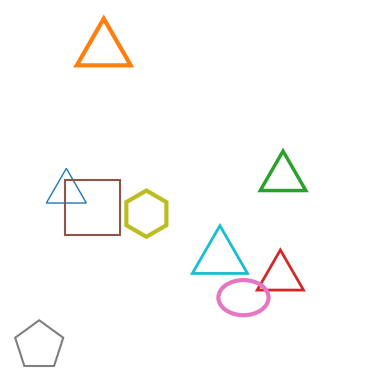[{"shape": "triangle", "thickness": 1, "radius": 0.3, "center": [0.172, 0.503]}, {"shape": "triangle", "thickness": 3, "radius": 0.4, "center": [0.27, 0.871]}, {"shape": "triangle", "thickness": 2.5, "radius": 0.34, "center": [0.735, 0.539]}, {"shape": "triangle", "thickness": 2, "radius": 0.35, "center": [0.728, 0.281]}, {"shape": "square", "thickness": 1.5, "radius": 0.36, "center": [0.241, 0.462]}, {"shape": "oval", "thickness": 3, "radius": 0.33, "center": [0.632, 0.227]}, {"shape": "pentagon", "thickness": 1.5, "radius": 0.33, "center": [0.102, 0.102]}, {"shape": "hexagon", "thickness": 3, "radius": 0.3, "center": [0.38, 0.445]}, {"shape": "triangle", "thickness": 2, "radius": 0.41, "center": [0.571, 0.331]}]